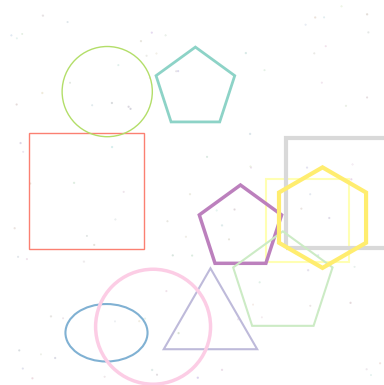[{"shape": "pentagon", "thickness": 2, "radius": 0.54, "center": [0.507, 0.77]}, {"shape": "square", "thickness": 1.5, "radius": 0.54, "center": [0.799, 0.427]}, {"shape": "triangle", "thickness": 1.5, "radius": 0.7, "center": [0.547, 0.163]}, {"shape": "square", "thickness": 1, "radius": 0.75, "center": [0.226, 0.504]}, {"shape": "oval", "thickness": 1.5, "radius": 0.53, "center": [0.277, 0.136]}, {"shape": "circle", "thickness": 1, "radius": 0.59, "center": [0.278, 0.762]}, {"shape": "circle", "thickness": 2.5, "radius": 0.75, "center": [0.398, 0.151]}, {"shape": "square", "thickness": 3, "radius": 0.72, "center": [0.887, 0.499]}, {"shape": "pentagon", "thickness": 2.5, "radius": 0.56, "center": [0.625, 0.407]}, {"shape": "pentagon", "thickness": 1.5, "radius": 0.68, "center": [0.735, 0.263]}, {"shape": "hexagon", "thickness": 3, "radius": 0.65, "center": [0.838, 0.435]}]